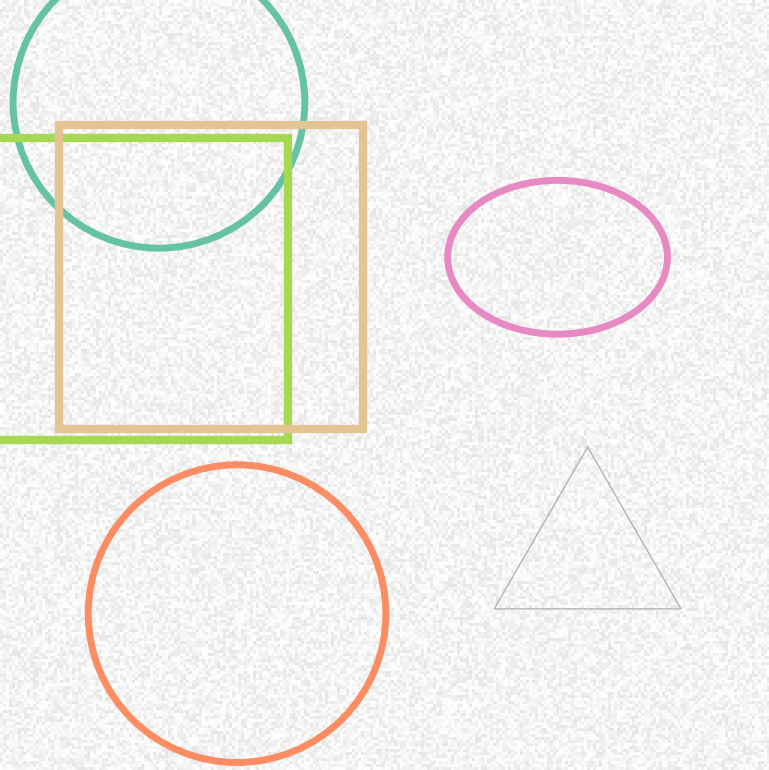[{"shape": "circle", "thickness": 2.5, "radius": 0.95, "center": [0.206, 0.867]}, {"shape": "circle", "thickness": 2.5, "radius": 0.97, "center": [0.308, 0.203]}, {"shape": "oval", "thickness": 2.5, "radius": 0.71, "center": [0.724, 0.666]}, {"shape": "square", "thickness": 3, "radius": 0.98, "center": [0.179, 0.625]}, {"shape": "square", "thickness": 3, "radius": 0.99, "center": [0.274, 0.641]}, {"shape": "triangle", "thickness": 0.5, "radius": 0.7, "center": [0.763, 0.279]}]